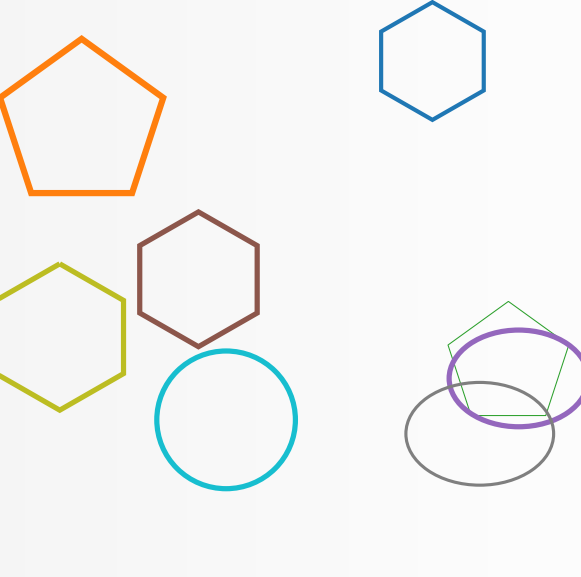[{"shape": "hexagon", "thickness": 2, "radius": 0.51, "center": [0.744, 0.893]}, {"shape": "pentagon", "thickness": 3, "radius": 0.74, "center": [0.14, 0.784]}, {"shape": "pentagon", "thickness": 0.5, "radius": 0.55, "center": [0.875, 0.368]}, {"shape": "oval", "thickness": 2.5, "radius": 0.6, "center": [0.892, 0.344]}, {"shape": "hexagon", "thickness": 2.5, "radius": 0.58, "center": [0.341, 0.515]}, {"shape": "oval", "thickness": 1.5, "radius": 0.64, "center": [0.825, 0.248]}, {"shape": "hexagon", "thickness": 2.5, "radius": 0.63, "center": [0.103, 0.416]}, {"shape": "circle", "thickness": 2.5, "radius": 0.6, "center": [0.389, 0.272]}]